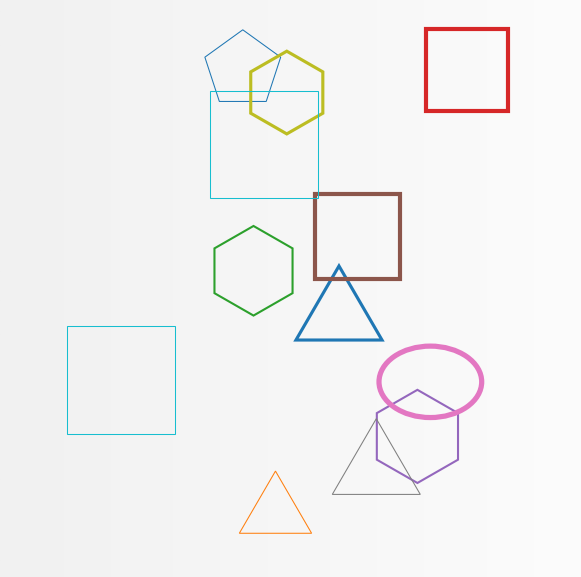[{"shape": "triangle", "thickness": 1.5, "radius": 0.43, "center": [0.583, 0.453]}, {"shape": "pentagon", "thickness": 0.5, "radius": 0.34, "center": [0.418, 0.879]}, {"shape": "triangle", "thickness": 0.5, "radius": 0.36, "center": [0.474, 0.112]}, {"shape": "hexagon", "thickness": 1, "radius": 0.39, "center": [0.436, 0.53]}, {"shape": "square", "thickness": 2, "radius": 0.35, "center": [0.804, 0.877]}, {"shape": "hexagon", "thickness": 1, "radius": 0.4, "center": [0.718, 0.243]}, {"shape": "square", "thickness": 2, "radius": 0.37, "center": [0.615, 0.589]}, {"shape": "oval", "thickness": 2.5, "radius": 0.44, "center": [0.74, 0.338]}, {"shape": "triangle", "thickness": 0.5, "radius": 0.44, "center": [0.647, 0.187]}, {"shape": "hexagon", "thickness": 1.5, "radius": 0.36, "center": [0.493, 0.839]}, {"shape": "square", "thickness": 0.5, "radius": 0.46, "center": [0.455, 0.749]}, {"shape": "square", "thickness": 0.5, "radius": 0.47, "center": [0.208, 0.342]}]